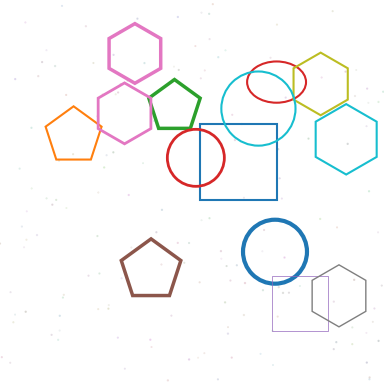[{"shape": "square", "thickness": 1.5, "radius": 0.5, "center": [0.62, 0.579]}, {"shape": "circle", "thickness": 3, "radius": 0.42, "center": [0.714, 0.346]}, {"shape": "pentagon", "thickness": 1.5, "radius": 0.38, "center": [0.191, 0.647]}, {"shape": "pentagon", "thickness": 2.5, "radius": 0.35, "center": [0.453, 0.723]}, {"shape": "oval", "thickness": 1.5, "radius": 0.38, "center": [0.718, 0.787]}, {"shape": "circle", "thickness": 2, "radius": 0.37, "center": [0.509, 0.59]}, {"shape": "square", "thickness": 0.5, "radius": 0.36, "center": [0.78, 0.212]}, {"shape": "pentagon", "thickness": 2.5, "radius": 0.41, "center": [0.392, 0.298]}, {"shape": "hexagon", "thickness": 2, "radius": 0.4, "center": [0.323, 0.706]}, {"shape": "hexagon", "thickness": 2.5, "radius": 0.39, "center": [0.35, 0.861]}, {"shape": "hexagon", "thickness": 1, "radius": 0.4, "center": [0.88, 0.232]}, {"shape": "hexagon", "thickness": 1.5, "radius": 0.41, "center": [0.833, 0.782]}, {"shape": "hexagon", "thickness": 1.5, "radius": 0.46, "center": [0.899, 0.638]}, {"shape": "circle", "thickness": 1.5, "radius": 0.48, "center": [0.671, 0.718]}]